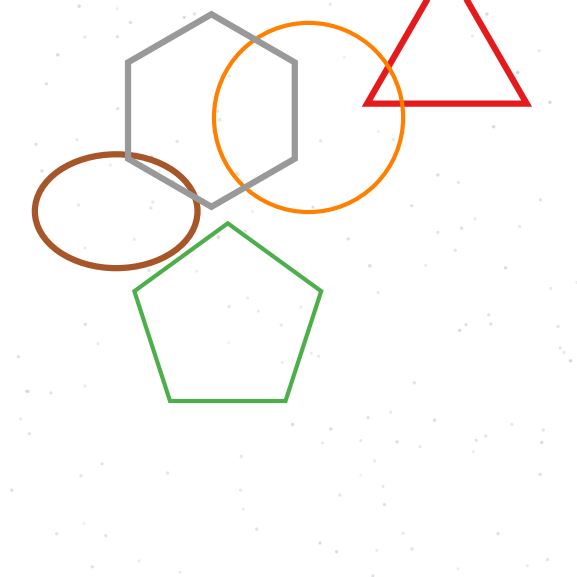[{"shape": "triangle", "thickness": 3, "radius": 0.8, "center": [0.774, 0.899]}, {"shape": "pentagon", "thickness": 2, "radius": 0.85, "center": [0.394, 0.442]}, {"shape": "circle", "thickness": 2, "radius": 0.82, "center": [0.534, 0.796]}, {"shape": "oval", "thickness": 3, "radius": 0.7, "center": [0.201, 0.633]}, {"shape": "hexagon", "thickness": 3, "radius": 0.83, "center": [0.366, 0.808]}]